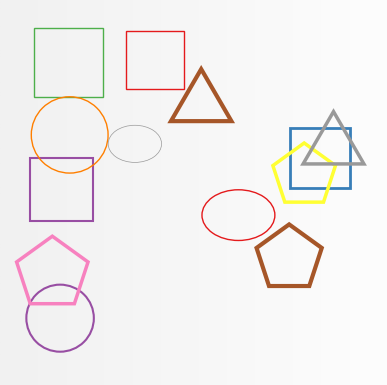[{"shape": "oval", "thickness": 1, "radius": 0.47, "center": [0.615, 0.441]}, {"shape": "square", "thickness": 1, "radius": 0.38, "center": [0.4, 0.844]}, {"shape": "square", "thickness": 2, "radius": 0.39, "center": [0.827, 0.59]}, {"shape": "square", "thickness": 1, "radius": 0.44, "center": [0.176, 0.837]}, {"shape": "circle", "thickness": 1.5, "radius": 0.44, "center": [0.155, 0.174]}, {"shape": "square", "thickness": 1.5, "radius": 0.41, "center": [0.159, 0.509]}, {"shape": "circle", "thickness": 1, "radius": 0.5, "center": [0.18, 0.65]}, {"shape": "pentagon", "thickness": 2.5, "radius": 0.42, "center": [0.785, 0.544]}, {"shape": "triangle", "thickness": 3, "radius": 0.45, "center": [0.519, 0.73]}, {"shape": "pentagon", "thickness": 3, "radius": 0.44, "center": [0.746, 0.329]}, {"shape": "pentagon", "thickness": 2.5, "radius": 0.48, "center": [0.135, 0.29]}, {"shape": "oval", "thickness": 0.5, "radius": 0.34, "center": [0.348, 0.626]}, {"shape": "triangle", "thickness": 2.5, "radius": 0.45, "center": [0.861, 0.619]}]